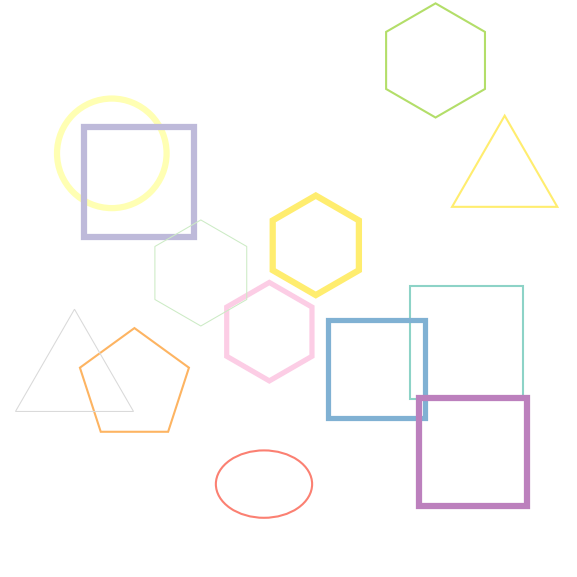[{"shape": "square", "thickness": 1, "radius": 0.49, "center": [0.807, 0.406]}, {"shape": "circle", "thickness": 3, "radius": 0.47, "center": [0.194, 0.734]}, {"shape": "square", "thickness": 3, "radius": 0.48, "center": [0.241, 0.684]}, {"shape": "oval", "thickness": 1, "radius": 0.42, "center": [0.457, 0.161]}, {"shape": "square", "thickness": 2.5, "radius": 0.42, "center": [0.652, 0.36]}, {"shape": "pentagon", "thickness": 1, "radius": 0.5, "center": [0.233, 0.332]}, {"shape": "hexagon", "thickness": 1, "radius": 0.49, "center": [0.754, 0.894]}, {"shape": "hexagon", "thickness": 2.5, "radius": 0.43, "center": [0.466, 0.425]}, {"shape": "triangle", "thickness": 0.5, "radius": 0.59, "center": [0.129, 0.346]}, {"shape": "square", "thickness": 3, "radius": 0.47, "center": [0.819, 0.217]}, {"shape": "hexagon", "thickness": 0.5, "radius": 0.46, "center": [0.348, 0.526]}, {"shape": "hexagon", "thickness": 3, "radius": 0.43, "center": [0.547, 0.574]}, {"shape": "triangle", "thickness": 1, "radius": 0.53, "center": [0.874, 0.694]}]